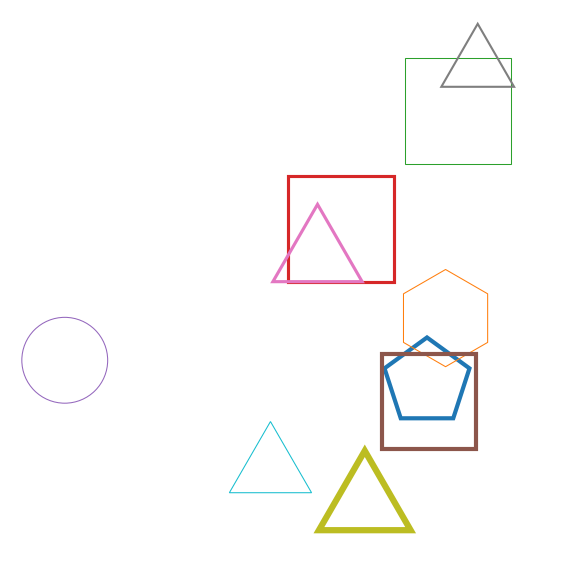[{"shape": "pentagon", "thickness": 2, "radius": 0.39, "center": [0.739, 0.337]}, {"shape": "hexagon", "thickness": 0.5, "radius": 0.42, "center": [0.772, 0.448]}, {"shape": "square", "thickness": 0.5, "radius": 0.46, "center": [0.793, 0.807]}, {"shape": "square", "thickness": 1.5, "radius": 0.46, "center": [0.59, 0.603]}, {"shape": "circle", "thickness": 0.5, "radius": 0.37, "center": [0.112, 0.375]}, {"shape": "square", "thickness": 2, "radius": 0.41, "center": [0.743, 0.304]}, {"shape": "triangle", "thickness": 1.5, "radius": 0.45, "center": [0.55, 0.556]}, {"shape": "triangle", "thickness": 1, "radius": 0.36, "center": [0.827, 0.885]}, {"shape": "triangle", "thickness": 3, "radius": 0.46, "center": [0.632, 0.127]}, {"shape": "triangle", "thickness": 0.5, "radius": 0.41, "center": [0.468, 0.187]}]